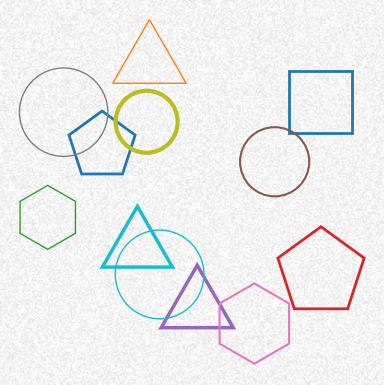[{"shape": "square", "thickness": 2, "radius": 0.41, "center": [0.832, 0.735]}, {"shape": "pentagon", "thickness": 2, "radius": 0.45, "center": [0.265, 0.621]}, {"shape": "triangle", "thickness": 1, "radius": 0.55, "center": [0.388, 0.839]}, {"shape": "hexagon", "thickness": 1, "radius": 0.42, "center": [0.124, 0.435]}, {"shape": "pentagon", "thickness": 2, "radius": 0.59, "center": [0.834, 0.293]}, {"shape": "triangle", "thickness": 2.5, "radius": 0.54, "center": [0.512, 0.203]}, {"shape": "circle", "thickness": 1.5, "radius": 0.45, "center": [0.713, 0.58]}, {"shape": "hexagon", "thickness": 1.5, "radius": 0.52, "center": [0.661, 0.16]}, {"shape": "circle", "thickness": 1, "radius": 0.57, "center": [0.165, 0.709]}, {"shape": "circle", "thickness": 3, "radius": 0.4, "center": [0.381, 0.684]}, {"shape": "triangle", "thickness": 2.5, "radius": 0.53, "center": [0.357, 0.359]}, {"shape": "circle", "thickness": 1, "radius": 0.58, "center": [0.415, 0.287]}]